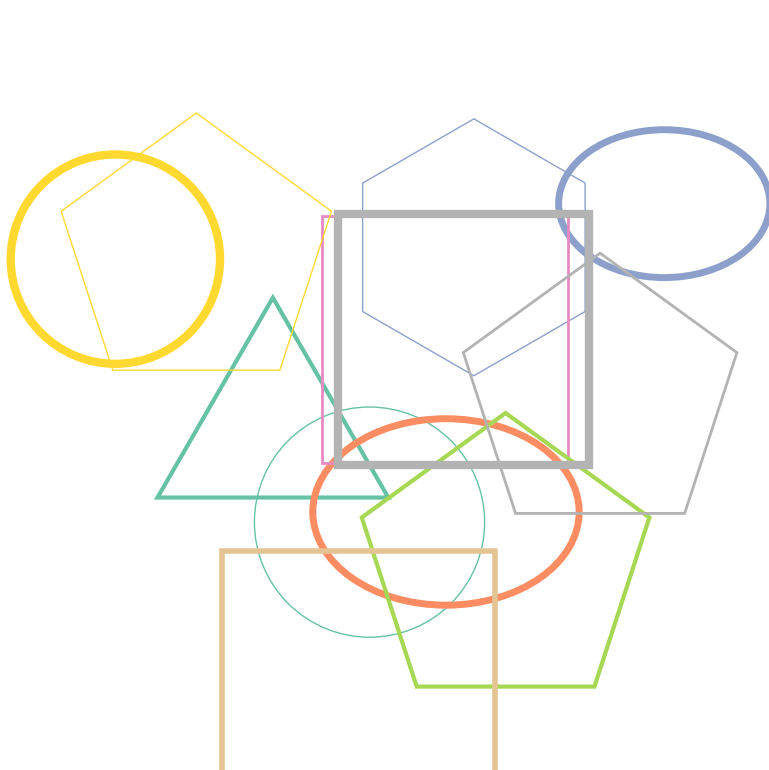[{"shape": "triangle", "thickness": 1.5, "radius": 0.87, "center": [0.354, 0.44]}, {"shape": "circle", "thickness": 0.5, "radius": 0.75, "center": [0.48, 0.322]}, {"shape": "oval", "thickness": 2.5, "radius": 0.86, "center": [0.579, 0.335]}, {"shape": "oval", "thickness": 2.5, "radius": 0.69, "center": [0.863, 0.736]}, {"shape": "hexagon", "thickness": 0.5, "radius": 0.83, "center": [0.615, 0.679]}, {"shape": "square", "thickness": 1, "radius": 0.8, "center": [0.578, 0.559]}, {"shape": "pentagon", "thickness": 1.5, "radius": 0.98, "center": [0.657, 0.267]}, {"shape": "circle", "thickness": 3, "radius": 0.68, "center": [0.15, 0.663]}, {"shape": "pentagon", "thickness": 0.5, "radius": 0.92, "center": [0.255, 0.669]}, {"shape": "square", "thickness": 2, "radius": 0.89, "center": [0.466, 0.108]}, {"shape": "square", "thickness": 3, "radius": 0.82, "center": [0.602, 0.559]}, {"shape": "pentagon", "thickness": 1, "radius": 0.93, "center": [0.779, 0.484]}]